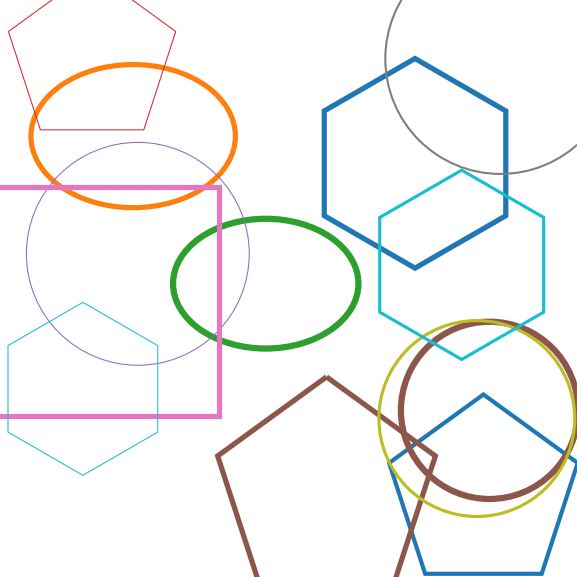[{"shape": "pentagon", "thickness": 2, "radius": 0.86, "center": [0.837, 0.144]}, {"shape": "hexagon", "thickness": 2.5, "radius": 0.91, "center": [0.719, 0.716]}, {"shape": "oval", "thickness": 2.5, "radius": 0.89, "center": [0.231, 0.763]}, {"shape": "oval", "thickness": 3, "radius": 0.8, "center": [0.46, 0.508]}, {"shape": "pentagon", "thickness": 0.5, "radius": 0.76, "center": [0.159, 0.898]}, {"shape": "circle", "thickness": 0.5, "radius": 0.96, "center": [0.239, 0.56]}, {"shape": "circle", "thickness": 3, "radius": 0.77, "center": [0.848, 0.289]}, {"shape": "pentagon", "thickness": 2.5, "radius": 0.99, "center": [0.565, 0.148]}, {"shape": "square", "thickness": 2.5, "radius": 0.99, "center": [0.18, 0.477]}, {"shape": "circle", "thickness": 1, "radius": 1.0, "center": [0.867, 0.897]}, {"shape": "circle", "thickness": 1.5, "radius": 0.85, "center": [0.826, 0.274]}, {"shape": "hexagon", "thickness": 1.5, "radius": 0.82, "center": [0.799, 0.541]}, {"shape": "hexagon", "thickness": 0.5, "radius": 0.75, "center": [0.144, 0.326]}]